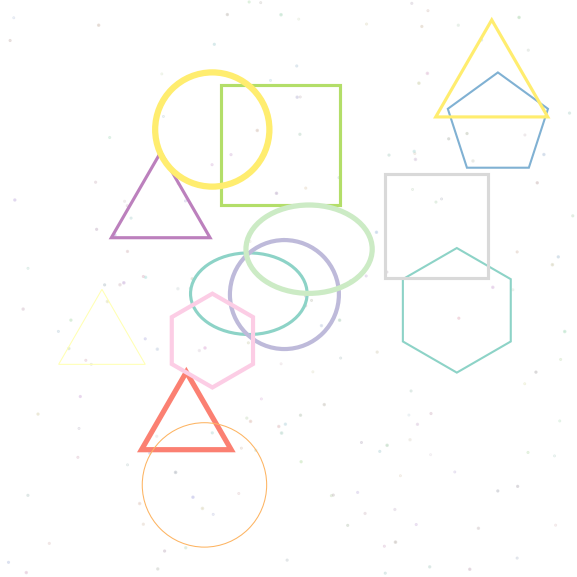[{"shape": "oval", "thickness": 1.5, "radius": 0.5, "center": [0.431, 0.491]}, {"shape": "hexagon", "thickness": 1, "radius": 0.54, "center": [0.791, 0.462]}, {"shape": "triangle", "thickness": 0.5, "radius": 0.43, "center": [0.177, 0.412]}, {"shape": "circle", "thickness": 2, "radius": 0.47, "center": [0.492, 0.489]}, {"shape": "triangle", "thickness": 2.5, "radius": 0.45, "center": [0.323, 0.265]}, {"shape": "pentagon", "thickness": 1, "radius": 0.46, "center": [0.862, 0.782]}, {"shape": "circle", "thickness": 0.5, "radius": 0.54, "center": [0.354, 0.159]}, {"shape": "square", "thickness": 1.5, "radius": 0.52, "center": [0.486, 0.748]}, {"shape": "hexagon", "thickness": 2, "radius": 0.41, "center": [0.368, 0.409]}, {"shape": "square", "thickness": 1.5, "radius": 0.45, "center": [0.756, 0.608]}, {"shape": "triangle", "thickness": 1.5, "radius": 0.49, "center": [0.278, 0.637]}, {"shape": "oval", "thickness": 2.5, "radius": 0.55, "center": [0.535, 0.568]}, {"shape": "circle", "thickness": 3, "radius": 0.49, "center": [0.368, 0.775]}, {"shape": "triangle", "thickness": 1.5, "radius": 0.56, "center": [0.852, 0.853]}]